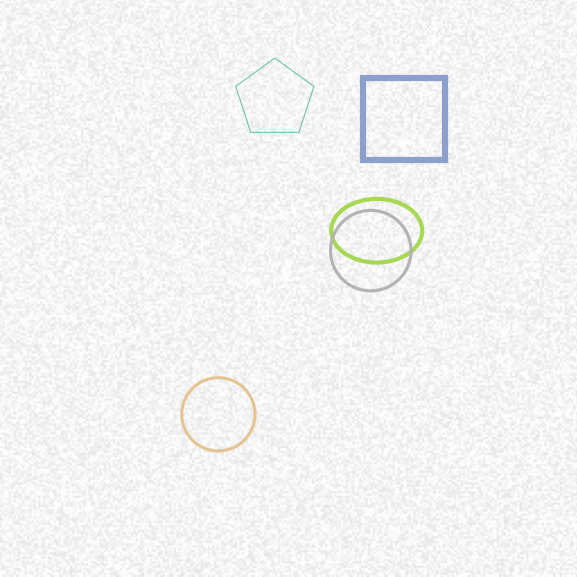[{"shape": "pentagon", "thickness": 0.5, "radius": 0.36, "center": [0.476, 0.827]}, {"shape": "square", "thickness": 3, "radius": 0.36, "center": [0.7, 0.793]}, {"shape": "oval", "thickness": 2, "radius": 0.39, "center": [0.652, 0.6]}, {"shape": "circle", "thickness": 1.5, "radius": 0.32, "center": [0.378, 0.282]}, {"shape": "circle", "thickness": 1.5, "radius": 0.35, "center": [0.642, 0.565]}]